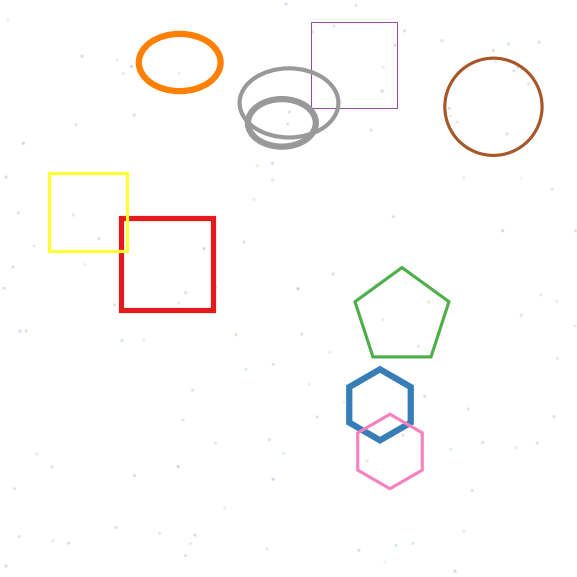[{"shape": "square", "thickness": 2.5, "radius": 0.4, "center": [0.289, 0.541]}, {"shape": "hexagon", "thickness": 3, "radius": 0.31, "center": [0.658, 0.298]}, {"shape": "pentagon", "thickness": 1.5, "radius": 0.43, "center": [0.696, 0.45]}, {"shape": "square", "thickness": 0.5, "radius": 0.37, "center": [0.613, 0.887]}, {"shape": "oval", "thickness": 3, "radius": 0.35, "center": [0.311, 0.891]}, {"shape": "square", "thickness": 1.5, "radius": 0.33, "center": [0.152, 0.632]}, {"shape": "circle", "thickness": 1.5, "radius": 0.42, "center": [0.854, 0.814]}, {"shape": "hexagon", "thickness": 1.5, "radius": 0.32, "center": [0.675, 0.217]}, {"shape": "oval", "thickness": 2, "radius": 0.43, "center": [0.5, 0.821]}, {"shape": "oval", "thickness": 3, "radius": 0.29, "center": [0.488, 0.786]}]